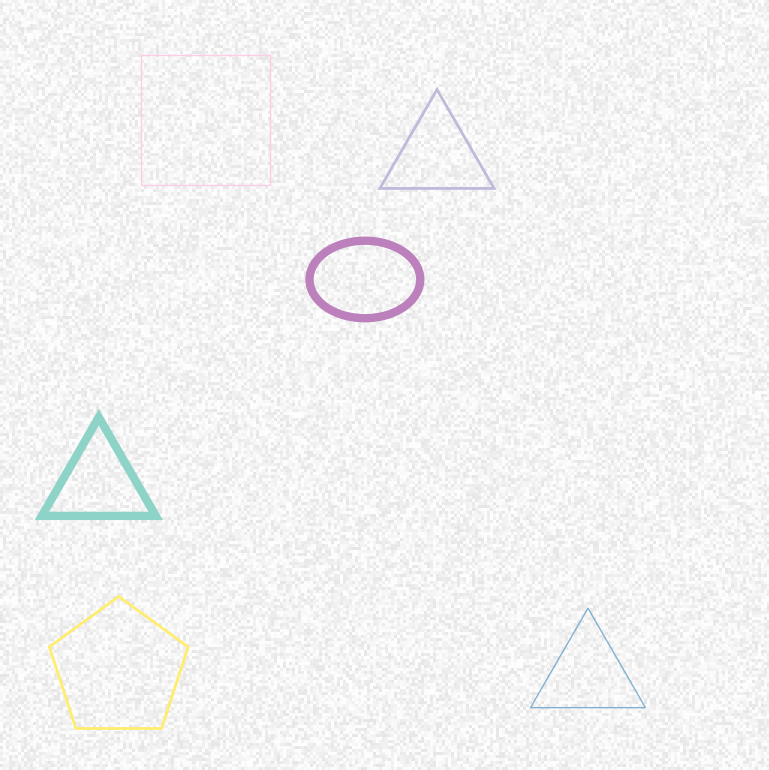[{"shape": "triangle", "thickness": 3, "radius": 0.43, "center": [0.128, 0.373]}, {"shape": "triangle", "thickness": 1, "radius": 0.43, "center": [0.567, 0.798]}, {"shape": "triangle", "thickness": 0.5, "radius": 0.43, "center": [0.764, 0.124]}, {"shape": "square", "thickness": 0.5, "radius": 0.42, "center": [0.267, 0.844]}, {"shape": "oval", "thickness": 3, "radius": 0.36, "center": [0.474, 0.637]}, {"shape": "pentagon", "thickness": 1, "radius": 0.47, "center": [0.154, 0.131]}]